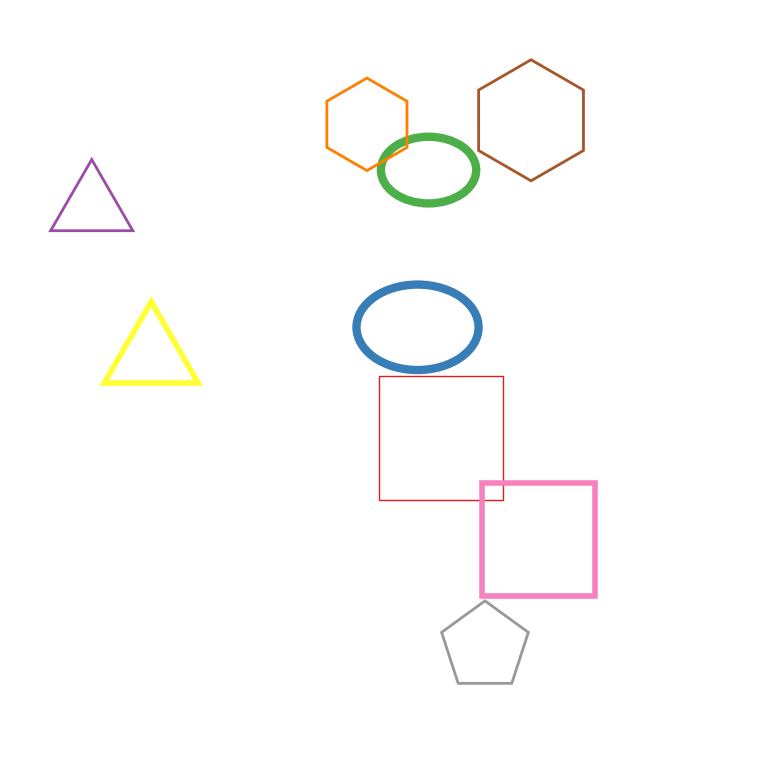[{"shape": "square", "thickness": 0.5, "radius": 0.4, "center": [0.572, 0.431]}, {"shape": "oval", "thickness": 3, "radius": 0.4, "center": [0.542, 0.575]}, {"shape": "oval", "thickness": 3, "radius": 0.31, "center": [0.557, 0.779]}, {"shape": "triangle", "thickness": 1, "radius": 0.31, "center": [0.119, 0.731]}, {"shape": "hexagon", "thickness": 1, "radius": 0.3, "center": [0.477, 0.839]}, {"shape": "triangle", "thickness": 2, "radius": 0.35, "center": [0.196, 0.538]}, {"shape": "hexagon", "thickness": 1, "radius": 0.39, "center": [0.69, 0.844]}, {"shape": "square", "thickness": 2, "radius": 0.37, "center": [0.699, 0.3]}, {"shape": "pentagon", "thickness": 1, "radius": 0.3, "center": [0.63, 0.16]}]